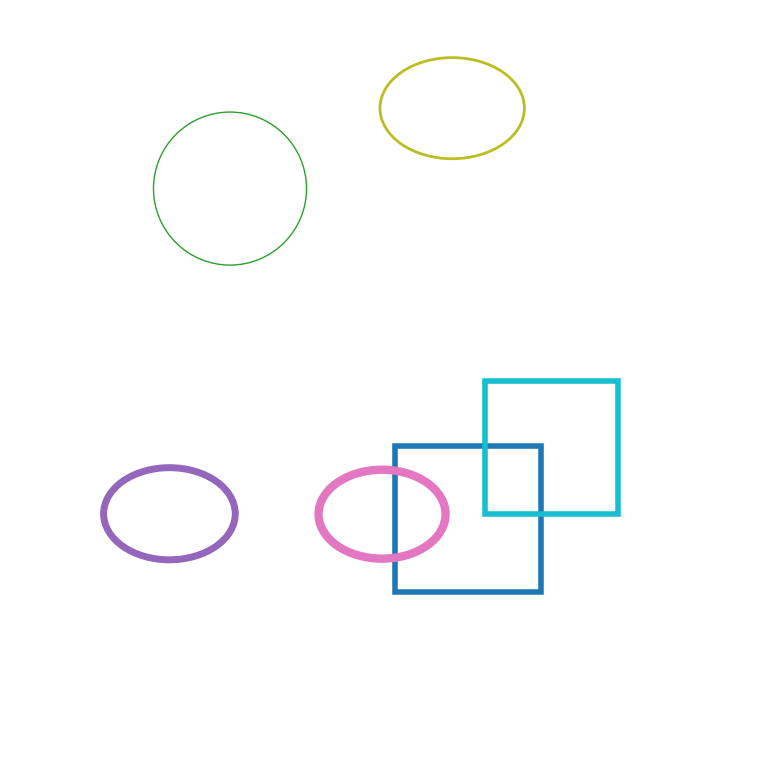[{"shape": "square", "thickness": 2, "radius": 0.47, "center": [0.608, 0.326]}, {"shape": "circle", "thickness": 0.5, "radius": 0.5, "center": [0.299, 0.755]}, {"shape": "oval", "thickness": 2.5, "radius": 0.43, "center": [0.22, 0.333]}, {"shape": "oval", "thickness": 3, "radius": 0.41, "center": [0.496, 0.332]}, {"shape": "oval", "thickness": 1, "radius": 0.47, "center": [0.587, 0.86]}, {"shape": "square", "thickness": 2, "radius": 0.43, "center": [0.717, 0.419]}]